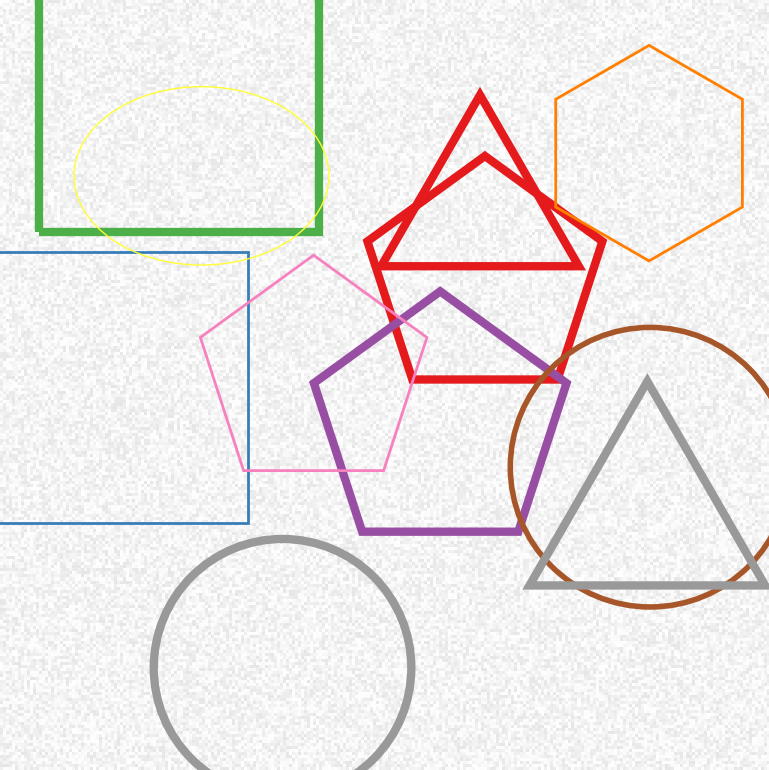[{"shape": "pentagon", "thickness": 3, "radius": 0.8, "center": [0.63, 0.637]}, {"shape": "triangle", "thickness": 3, "radius": 0.74, "center": [0.623, 0.728]}, {"shape": "square", "thickness": 1, "radius": 0.88, "center": [0.146, 0.497]}, {"shape": "square", "thickness": 3, "radius": 0.91, "center": [0.233, 0.88]}, {"shape": "pentagon", "thickness": 3, "radius": 0.86, "center": [0.572, 0.449]}, {"shape": "hexagon", "thickness": 1, "radius": 0.7, "center": [0.843, 0.801]}, {"shape": "oval", "thickness": 0.5, "radius": 0.83, "center": [0.262, 0.772]}, {"shape": "circle", "thickness": 2, "radius": 0.91, "center": [0.844, 0.393]}, {"shape": "pentagon", "thickness": 1, "radius": 0.77, "center": [0.407, 0.514]}, {"shape": "triangle", "thickness": 3, "radius": 0.88, "center": [0.841, 0.328]}, {"shape": "circle", "thickness": 3, "radius": 0.84, "center": [0.367, 0.133]}]